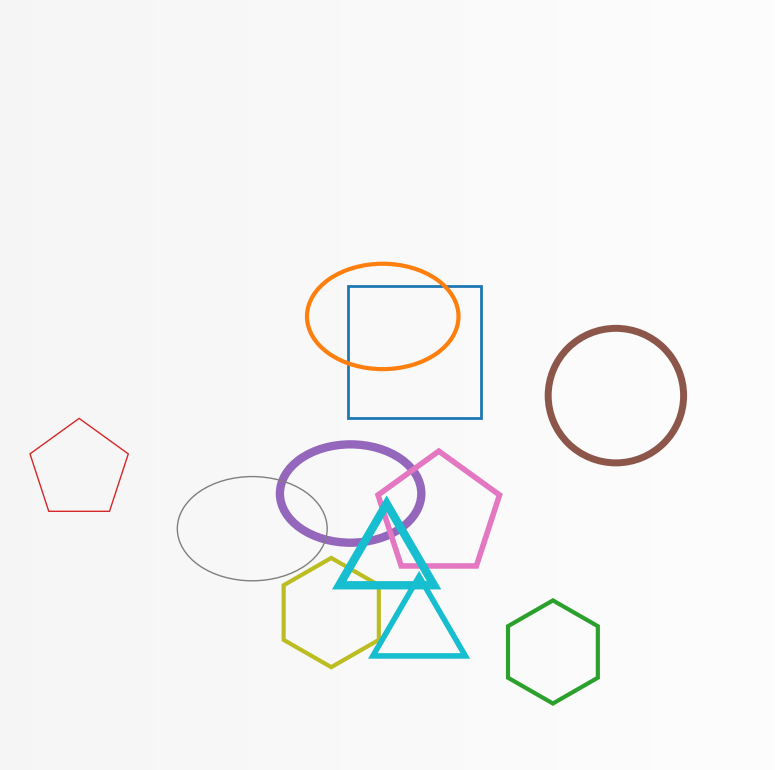[{"shape": "square", "thickness": 1, "radius": 0.43, "center": [0.535, 0.543]}, {"shape": "oval", "thickness": 1.5, "radius": 0.49, "center": [0.494, 0.589]}, {"shape": "hexagon", "thickness": 1.5, "radius": 0.33, "center": [0.713, 0.153]}, {"shape": "pentagon", "thickness": 0.5, "radius": 0.33, "center": [0.102, 0.39]}, {"shape": "oval", "thickness": 3, "radius": 0.46, "center": [0.452, 0.359]}, {"shape": "circle", "thickness": 2.5, "radius": 0.44, "center": [0.795, 0.486]}, {"shape": "pentagon", "thickness": 2, "radius": 0.41, "center": [0.566, 0.332]}, {"shape": "oval", "thickness": 0.5, "radius": 0.48, "center": [0.325, 0.313]}, {"shape": "hexagon", "thickness": 1.5, "radius": 0.35, "center": [0.427, 0.204]}, {"shape": "triangle", "thickness": 2, "radius": 0.34, "center": [0.541, 0.183]}, {"shape": "triangle", "thickness": 3, "radius": 0.35, "center": [0.499, 0.275]}]